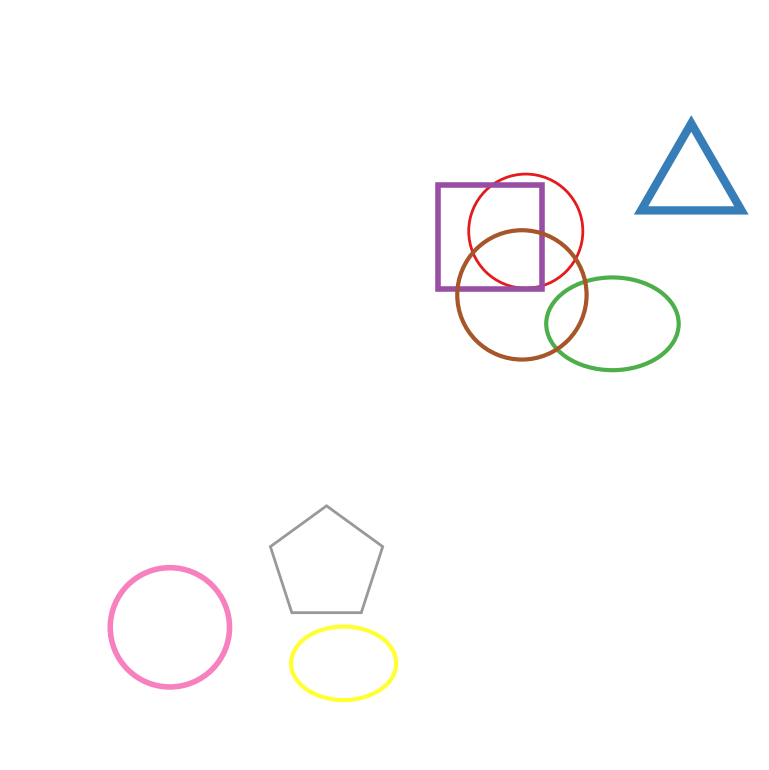[{"shape": "circle", "thickness": 1, "radius": 0.37, "center": [0.683, 0.7]}, {"shape": "triangle", "thickness": 3, "radius": 0.38, "center": [0.898, 0.764]}, {"shape": "oval", "thickness": 1.5, "radius": 0.43, "center": [0.795, 0.579]}, {"shape": "square", "thickness": 2, "radius": 0.34, "center": [0.637, 0.692]}, {"shape": "oval", "thickness": 1.5, "radius": 0.34, "center": [0.446, 0.139]}, {"shape": "circle", "thickness": 1.5, "radius": 0.42, "center": [0.678, 0.617]}, {"shape": "circle", "thickness": 2, "radius": 0.39, "center": [0.221, 0.185]}, {"shape": "pentagon", "thickness": 1, "radius": 0.38, "center": [0.424, 0.266]}]